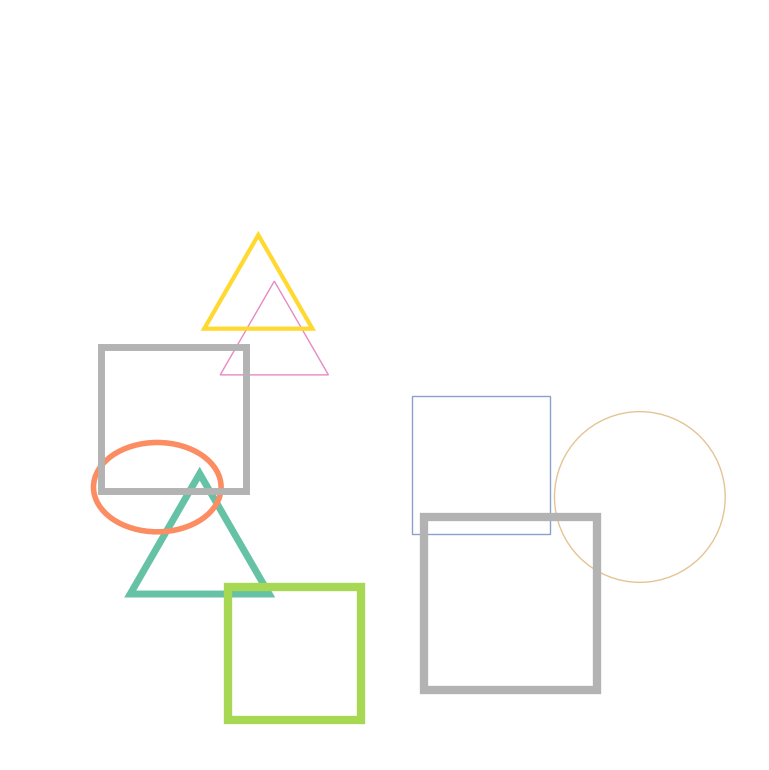[{"shape": "triangle", "thickness": 2.5, "radius": 0.52, "center": [0.259, 0.281]}, {"shape": "oval", "thickness": 2, "radius": 0.41, "center": [0.204, 0.367]}, {"shape": "square", "thickness": 0.5, "radius": 0.45, "center": [0.625, 0.396]}, {"shape": "triangle", "thickness": 0.5, "radius": 0.41, "center": [0.356, 0.554]}, {"shape": "square", "thickness": 3, "radius": 0.43, "center": [0.382, 0.152]}, {"shape": "triangle", "thickness": 1.5, "radius": 0.41, "center": [0.335, 0.614]}, {"shape": "circle", "thickness": 0.5, "radius": 0.55, "center": [0.831, 0.355]}, {"shape": "square", "thickness": 2.5, "radius": 0.47, "center": [0.225, 0.456]}, {"shape": "square", "thickness": 3, "radius": 0.56, "center": [0.663, 0.216]}]